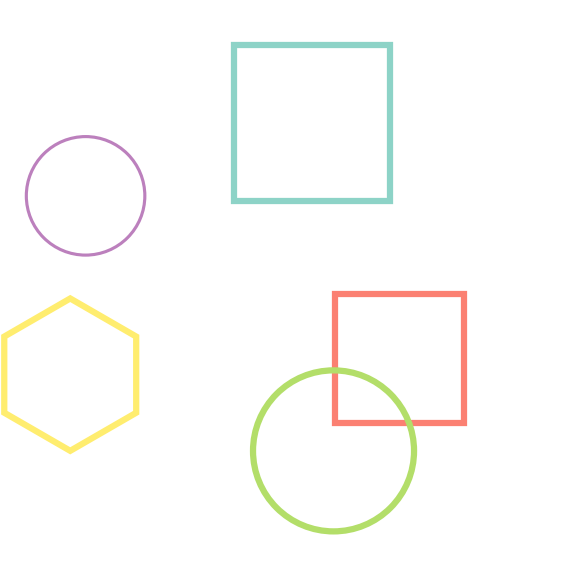[{"shape": "square", "thickness": 3, "radius": 0.67, "center": [0.541, 0.786]}, {"shape": "square", "thickness": 3, "radius": 0.56, "center": [0.692, 0.379]}, {"shape": "circle", "thickness": 3, "radius": 0.7, "center": [0.578, 0.218]}, {"shape": "circle", "thickness": 1.5, "radius": 0.51, "center": [0.148, 0.66]}, {"shape": "hexagon", "thickness": 3, "radius": 0.66, "center": [0.122, 0.35]}]